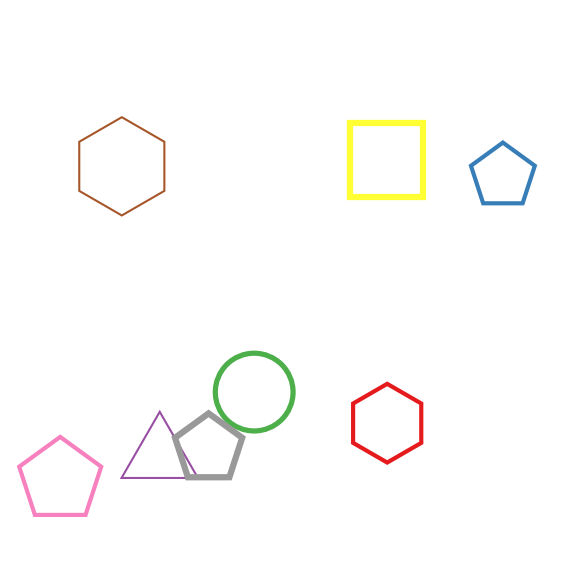[{"shape": "hexagon", "thickness": 2, "radius": 0.34, "center": [0.67, 0.266]}, {"shape": "pentagon", "thickness": 2, "radius": 0.29, "center": [0.871, 0.694]}, {"shape": "circle", "thickness": 2.5, "radius": 0.34, "center": [0.44, 0.32]}, {"shape": "triangle", "thickness": 1, "radius": 0.38, "center": [0.277, 0.21]}, {"shape": "square", "thickness": 3, "radius": 0.32, "center": [0.669, 0.722]}, {"shape": "hexagon", "thickness": 1, "radius": 0.43, "center": [0.211, 0.711]}, {"shape": "pentagon", "thickness": 2, "radius": 0.37, "center": [0.104, 0.168]}, {"shape": "pentagon", "thickness": 3, "radius": 0.31, "center": [0.361, 0.222]}]